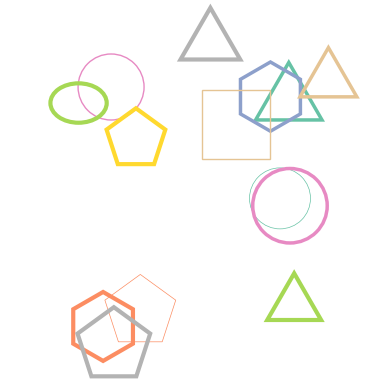[{"shape": "triangle", "thickness": 2.5, "radius": 0.5, "center": [0.75, 0.738]}, {"shape": "circle", "thickness": 0.5, "radius": 0.4, "center": [0.727, 0.485]}, {"shape": "pentagon", "thickness": 0.5, "radius": 0.48, "center": [0.364, 0.19]}, {"shape": "hexagon", "thickness": 3, "radius": 0.45, "center": [0.268, 0.152]}, {"shape": "hexagon", "thickness": 2.5, "radius": 0.45, "center": [0.702, 0.749]}, {"shape": "circle", "thickness": 2.5, "radius": 0.48, "center": [0.753, 0.466]}, {"shape": "circle", "thickness": 1, "radius": 0.43, "center": [0.288, 0.774]}, {"shape": "triangle", "thickness": 3, "radius": 0.4, "center": [0.764, 0.209]}, {"shape": "oval", "thickness": 3, "radius": 0.37, "center": [0.204, 0.732]}, {"shape": "pentagon", "thickness": 3, "radius": 0.4, "center": [0.353, 0.639]}, {"shape": "square", "thickness": 1, "radius": 0.45, "center": [0.613, 0.678]}, {"shape": "triangle", "thickness": 2.5, "radius": 0.43, "center": [0.853, 0.791]}, {"shape": "pentagon", "thickness": 3, "radius": 0.5, "center": [0.296, 0.103]}, {"shape": "triangle", "thickness": 3, "radius": 0.45, "center": [0.546, 0.89]}]